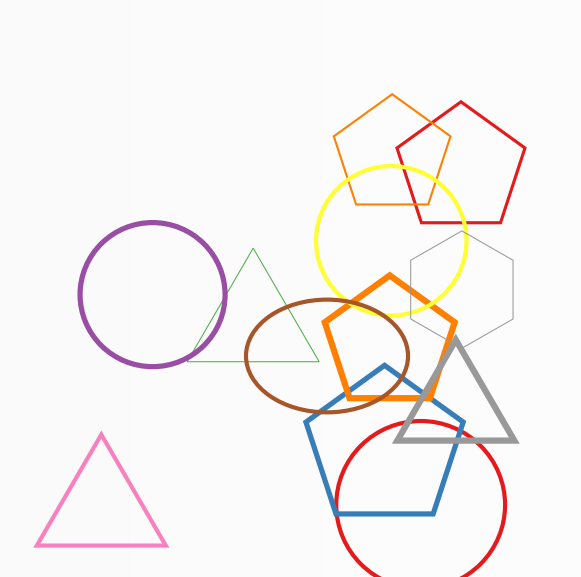[{"shape": "circle", "thickness": 2, "radius": 0.73, "center": [0.724, 0.125]}, {"shape": "pentagon", "thickness": 1.5, "radius": 0.58, "center": [0.793, 0.707]}, {"shape": "pentagon", "thickness": 2.5, "radius": 0.71, "center": [0.662, 0.224]}, {"shape": "triangle", "thickness": 0.5, "radius": 0.66, "center": [0.436, 0.438]}, {"shape": "circle", "thickness": 2.5, "radius": 0.62, "center": [0.262, 0.489]}, {"shape": "pentagon", "thickness": 3, "radius": 0.59, "center": [0.671, 0.405]}, {"shape": "pentagon", "thickness": 1, "radius": 0.53, "center": [0.675, 0.73]}, {"shape": "circle", "thickness": 2, "radius": 0.65, "center": [0.673, 0.582]}, {"shape": "oval", "thickness": 2, "radius": 0.7, "center": [0.563, 0.383]}, {"shape": "triangle", "thickness": 2, "radius": 0.64, "center": [0.174, 0.119]}, {"shape": "hexagon", "thickness": 0.5, "radius": 0.51, "center": [0.795, 0.498]}, {"shape": "triangle", "thickness": 3, "radius": 0.58, "center": [0.784, 0.294]}]